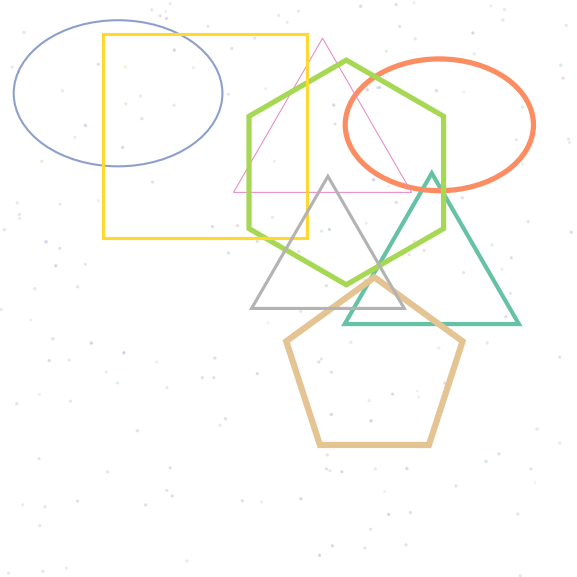[{"shape": "triangle", "thickness": 2, "radius": 0.87, "center": [0.748, 0.525]}, {"shape": "oval", "thickness": 2.5, "radius": 0.81, "center": [0.761, 0.783]}, {"shape": "oval", "thickness": 1, "radius": 0.9, "center": [0.204, 0.838]}, {"shape": "triangle", "thickness": 0.5, "radius": 0.89, "center": [0.559, 0.755]}, {"shape": "hexagon", "thickness": 2.5, "radius": 0.97, "center": [0.6, 0.701]}, {"shape": "square", "thickness": 1.5, "radius": 0.88, "center": [0.355, 0.764]}, {"shape": "pentagon", "thickness": 3, "radius": 0.8, "center": [0.648, 0.359]}, {"shape": "triangle", "thickness": 1.5, "radius": 0.76, "center": [0.568, 0.541]}]